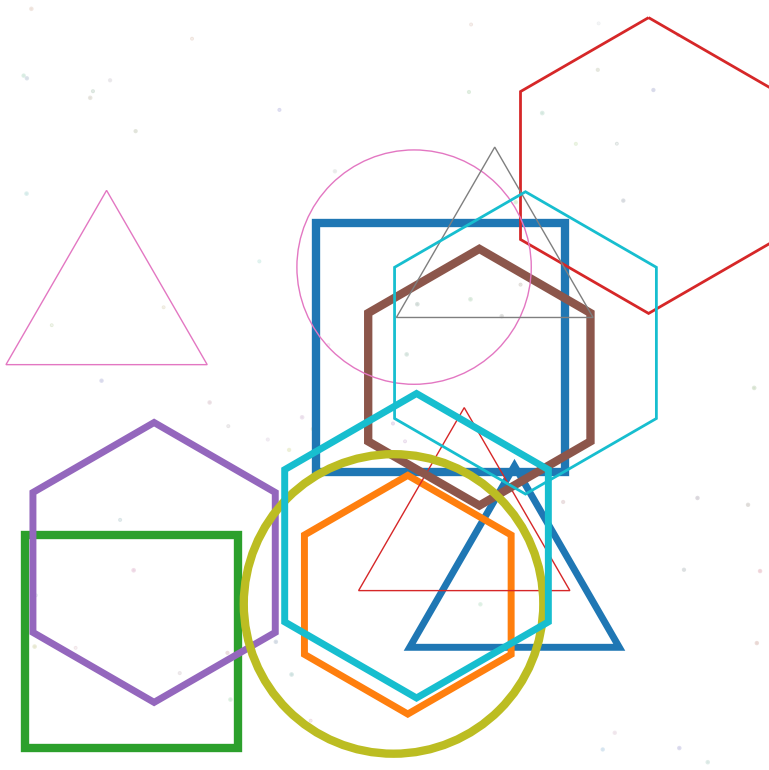[{"shape": "square", "thickness": 3, "radius": 0.81, "center": [0.572, 0.549]}, {"shape": "triangle", "thickness": 2.5, "radius": 0.79, "center": [0.668, 0.238]}, {"shape": "hexagon", "thickness": 2.5, "radius": 0.77, "center": [0.53, 0.228]}, {"shape": "square", "thickness": 3, "radius": 0.69, "center": [0.171, 0.167]}, {"shape": "triangle", "thickness": 0.5, "radius": 0.79, "center": [0.603, 0.312]}, {"shape": "hexagon", "thickness": 1, "radius": 0.96, "center": [0.842, 0.785]}, {"shape": "hexagon", "thickness": 2.5, "radius": 0.91, "center": [0.2, 0.27]}, {"shape": "hexagon", "thickness": 3, "radius": 0.83, "center": [0.623, 0.51]}, {"shape": "triangle", "thickness": 0.5, "radius": 0.75, "center": [0.138, 0.602]}, {"shape": "circle", "thickness": 0.5, "radius": 0.76, "center": [0.538, 0.653]}, {"shape": "triangle", "thickness": 0.5, "radius": 0.74, "center": [0.643, 0.661]}, {"shape": "circle", "thickness": 3, "radius": 0.97, "center": [0.511, 0.216]}, {"shape": "hexagon", "thickness": 2.5, "radius": 0.99, "center": [0.541, 0.291]}, {"shape": "hexagon", "thickness": 1, "radius": 0.98, "center": [0.682, 0.555]}]